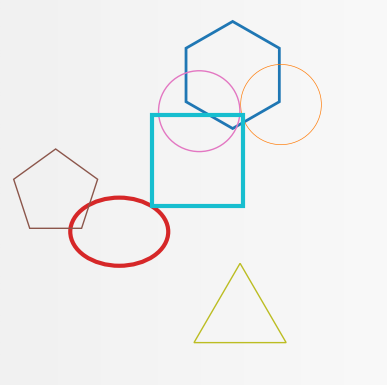[{"shape": "hexagon", "thickness": 2, "radius": 0.7, "center": [0.6, 0.805]}, {"shape": "circle", "thickness": 0.5, "radius": 0.52, "center": [0.725, 0.728]}, {"shape": "oval", "thickness": 3, "radius": 0.63, "center": [0.308, 0.398]}, {"shape": "pentagon", "thickness": 1, "radius": 0.57, "center": [0.144, 0.499]}, {"shape": "circle", "thickness": 1, "radius": 0.52, "center": [0.514, 0.711]}, {"shape": "triangle", "thickness": 1, "radius": 0.69, "center": [0.62, 0.179]}, {"shape": "square", "thickness": 3, "radius": 0.59, "center": [0.51, 0.583]}]